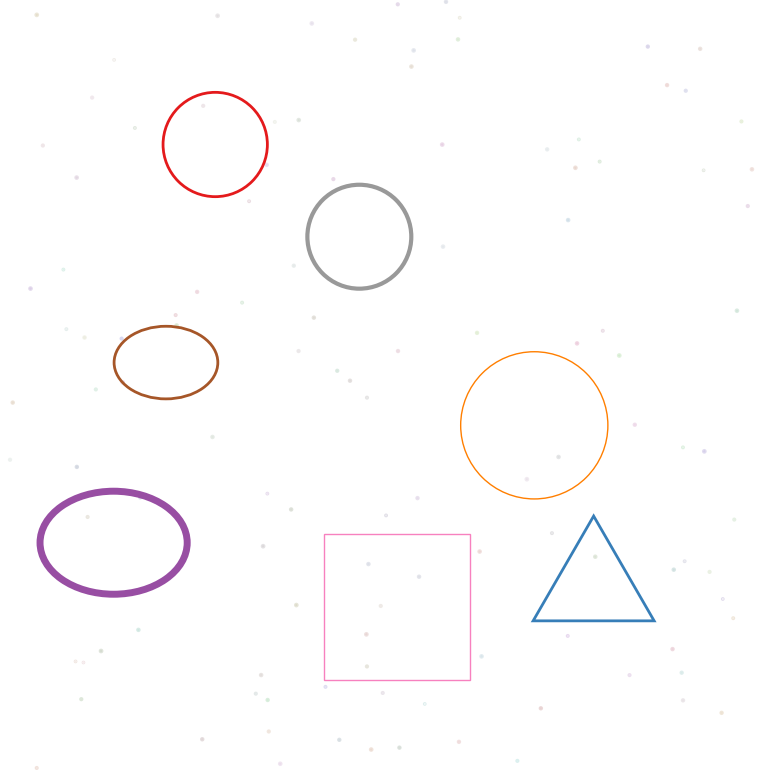[{"shape": "circle", "thickness": 1, "radius": 0.34, "center": [0.279, 0.812]}, {"shape": "triangle", "thickness": 1, "radius": 0.45, "center": [0.771, 0.239]}, {"shape": "oval", "thickness": 2.5, "radius": 0.48, "center": [0.148, 0.295]}, {"shape": "circle", "thickness": 0.5, "radius": 0.48, "center": [0.694, 0.448]}, {"shape": "oval", "thickness": 1, "radius": 0.34, "center": [0.216, 0.529]}, {"shape": "square", "thickness": 0.5, "radius": 0.47, "center": [0.516, 0.211]}, {"shape": "circle", "thickness": 1.5, "radius": 0.34, "center": [0.467, 0.693]}]